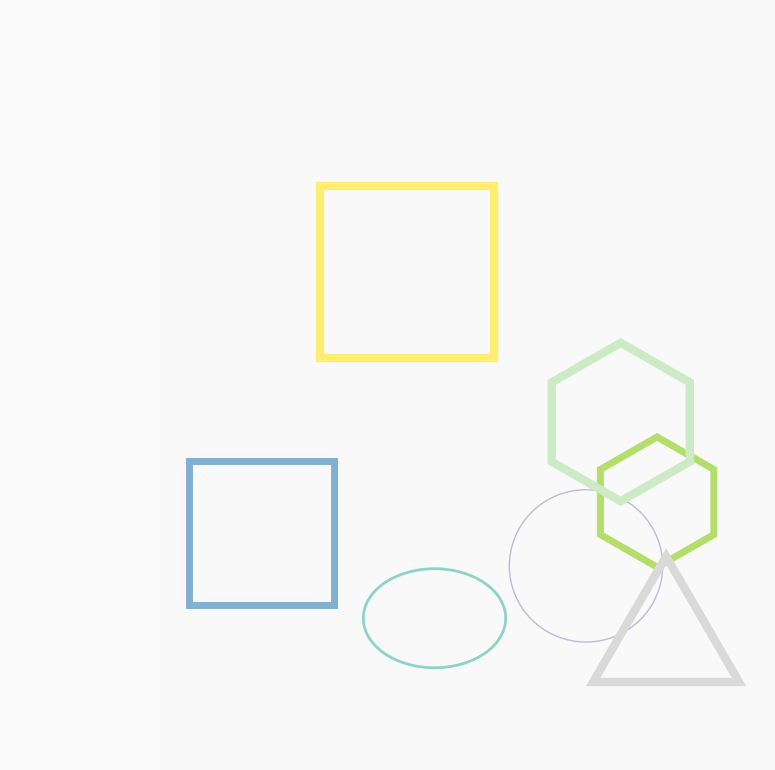[{"shape": "oval", "thickness": 1, "radius": 0.46, "center": [0.561, 0.197]}, {"shape": "circle", "thickness": 0.5, "radius": 0.49, "center": [0.756, 0.265]}, {"shape": "square", "thickness": 2.5, "radius": 0.47, "center": [0.337, 0.308]}, {"shape": "hexagon", "thickness": 2.5, "radius": 0.42, "center": [0.848, 0.348]}, {"shape": "triangle", "thickness": 3, "radius": 0.54, "center": [0.859, 0.169]}, {"shape": "hexagon", "thickness": 3, "radius": 0.51, "center": [0.801, 0.452]}, {"shape": "square", "thickness": 3, "radius": 0.56, "center": [0.525, 0.647]}]